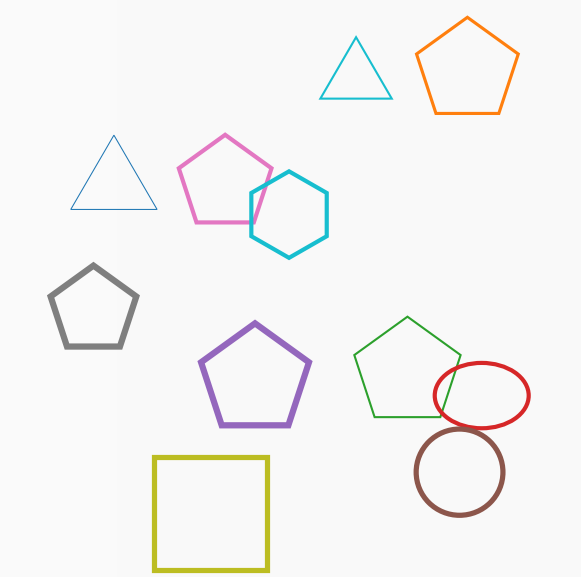[{"shape": "triangle", "thickness": 0.5, "radius": 0.43, "center": [0.196, 0.679]}, {"shape": "pentagon", "thickness": 1.5, "radius": 0.46, "center": [0.804, 0.877]}, {"shape": "pentagon", "thickness": 1, "radius": 0.48, "center": [0.701, 0.355]}, {"shape": "oval", "thickness": 2, "radius": 0.4, "center": [0.829, 0.314]}, {"shape": "pentagon", "thickness": 3, "radius": 0.49, "center": [0.439, 0.342]}, {"shape": "circle", "thickness": 2.5, "radius": 0.37, "center": [0.791, 0.182]}, {"shape": "pentagon", "thickness": 2, "radius": 0.42, "center": [0.387, 0.682]}, {"shape": "pentagon", "thickness": 3, "radius": 0.39, "center": [0.161, 0.462]}, {"shape": "square", "thickness": 2.5, "radius": 0.49, "center": [0.362, 0.11]}, {"shape": "hexagon", "thickness": 2, "radius": 0.37, "center": [0.497, 0.628]}, {"shape": "triangle", "thickness": 1, "radius": 0.35, "center": [0.613, 0.864]}]